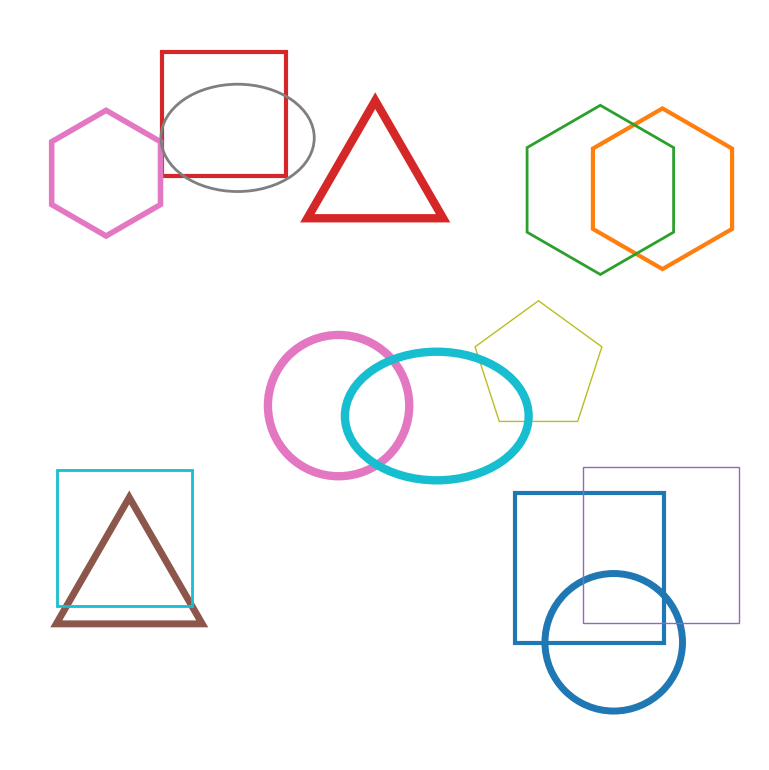[{"shape": "circle", "thickness": 2.5, "radius": 0.45, "center": [0.797, 0.166]}, {"shape": "square", "thickness": 1.5, "radius": 0.49, "center": [0.766, 0.262]}, {"shape": "hexagon", "thickness": 1.5, "radius": 0.52, "center": [0.86, 0.755]}, {"shape": "hexagon", "thickness": 1, "radius": 0.55, "center": [0.78, 0.753]}, {"shape": "square", "thickness": 1.5, "radius": 0.4, "center": [0.291, 0.852]}, {"shape": "triangle", "thickness": 3, "radius": 0.51, "center": [0.487, 0.767]}, {"shape": "square", "thickness": 0.5, "radius": 0.51, "center": [0.858, 0.292]}, {"shape": "triangle", "thickness": 2.5, "radius": 0.55, "center": [0.168, 0.245]}, {"shape": "circle", "thickness": 3, "radius": 0.46, "center": [0.44, 0.473]}, {"shape": "hexagon", "thickness": 2, "radius": 0.41, "center": [0.138, 0.775]}, {"shape": "oval", "thickness": 1, "radius": 0.5, "center": [0.309, 0.821]}, {"shape": "pentagon", "thickness": 0.5, "radius": 0.43, "center": [0.699, 0.523]}, {"shape": "oval", "thickness": 3, "radius": 0.6, "center": [0.567, 0.46]}, {"shape": "square", "thickness": 1, "radius": 0.44, "center": [0.162, 0.301]}]